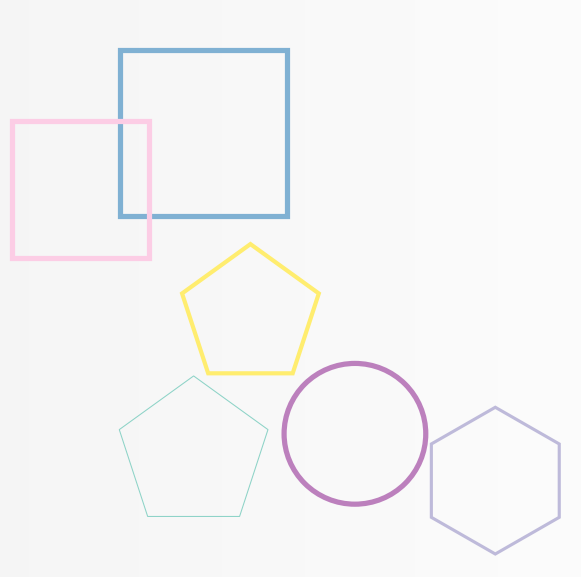[{"shape": "pentagon", "thickness": 0.5, "radius": 0.67, "center": [0.333, 0.214]}, {"shape": "hexagon", "thickness": 1.5, "radius": 0.64, "center": [0.852, 0.167]}, {"shape": "square", "thickness": 2.5, "radius": 0.72, "center": [0.35, 0.769]}, {"shape": "square", "thickness": 2.5, "radius": 0.59, "center": [0.139, 0.672]}, {"shape": "circle", "thickness": 2.5, "radius": 0.61, "center": [0.611, 0.248]}, {"shape": "pentagon", "thickness": 2, "radius": 0.62, "center": [0.431, 0.453]}]